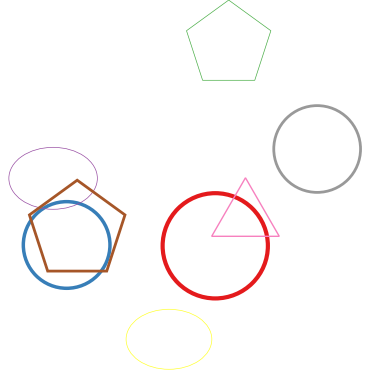[{"shape": "circle", "thickness": 3, "radius": 0.68, "center": [0.559, 0.362]}, {"shape": "circle", "thickness": 2.5, "radius": 0.56, "center": [0.173, 0.364]}, {"shape": "pentagon", "thickness": 0.5, "radius": 0.58, "center": [0.594, 0.885]}, {"shape": "oval", "thickness": 0.5, "radius": 0.57, "center": [0.138, 0.537]}, {"shape": "oval", "thickness": 0.5, "radius": 0.56, "center": [0.439, 0.119]}, {"shape": "pentagon", "thickness": 2, "radius": 0.65, "center": [0.201, 0.401]}, {"shape": "triangle", "thickness": 1, "radius": 0.51, "center": [0.638, 0.437]}, {"shape": "circle", "thickness": 2, "radius": 0.56, "center": [0.824, 0.613]}]